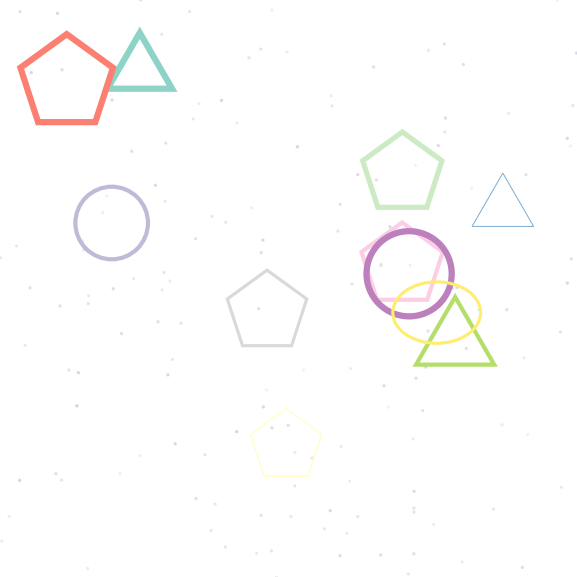[{"shape": "triangle", "thickness": 3, "radius": 0.32, "center": [0.242, 0.878]}, {"shape": "pentagon", "thickness": 0.5, "radius": 0.32, "center": [0.495, 0.227]}, {"shape": "circle", "thickness": 2, "radius": 0.31, "center": [0.193, 0.613]}, {"shape": "pentagon", "thickness": 3, "radius": 0.42, "center": [0.116, 0.856]}, {"shape": "triangle", "thickness": 0.5, "radius": 0.31, "center": [0.871, 0.638]}, {"shape": "triangle", "thickness": 2, "radius": 0.39, "center": [0.788, 0.407]}, {"shape": "pentagon", "thickness": 2, "radius": 0.37, "center": [0.696, 0.54]}, {"shape": "pentagon", "thickness": 1.5, "radius": 0.36, "center": [0.462, 0.459]}, {"shape": "circle", "thickness": 3, "radius": 0.37, "center": [0.708, 0.525]}, {"shape": "pentagon", "thickness": 2.5, "radius": 0.36, "center": [0.697, 0.699]}, {"shape": "oval", "thickness": 1.5, "radius": 0.38, "center": [0.756, 0.458]}]